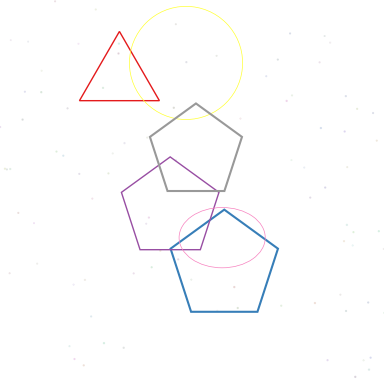[{"shape": "triangle", "thickness": 1, "radius": 0.6, "center": [0.31, 0.798]}, {"shape": "pentagon", "thickness": 1.5, "radius": 0.73, "center": [0.583, 0.309]}, {"shape": "pentagon", "thickness": 1, "radius": 0.67, "center": [0.442, 0.459]}, {"shape": "circle", "thickness": 0.5, "radius": 0.73, "center": [0.483, 0.837]}, {"shape": "oval", "thickness": 0.5, "radius": 0.56, "center": [0.577, 0.383]}, {"shape": "pentagon", "thickness": 1.5, "radius": 0.63, "center": [0.509, 0.606]}]